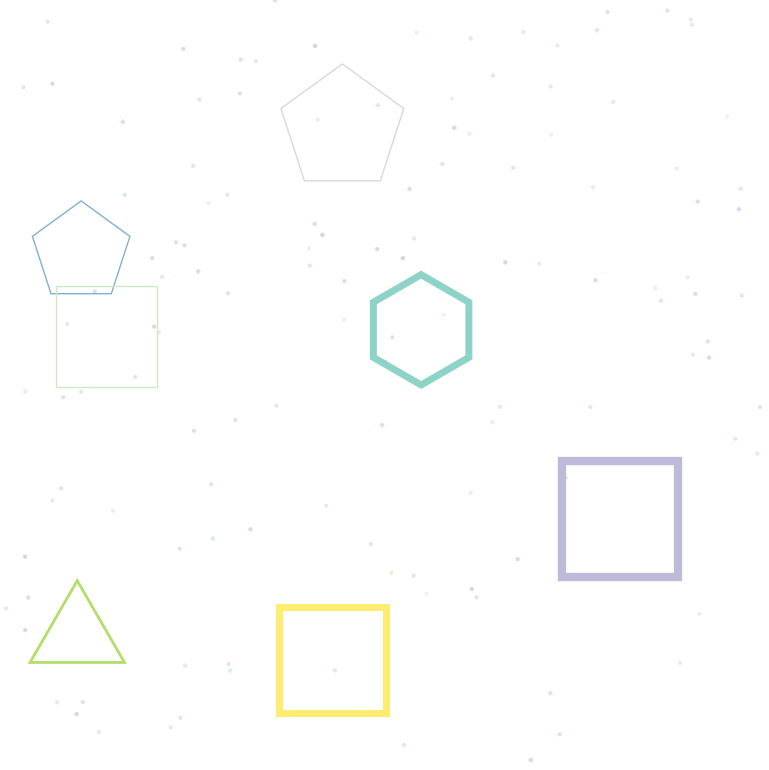[{"shape": "hexagon", "thickness": 2.5, "radius": 0.36, "center": [0.547, 0.572]}, {"shape": "square", "thickness": 3, "radius": 0.38, "center": [0.805, 0.326]}, {"shape": "pentagon", "thickness": 0.5, "radius": 0.33, "center": [0.105, 0.672]}, {"shape": "triangle", "thickness": 1, "radius": 0.35, "center": [0.1, 0.175]}, {"shape": "pentagon", "thickness": 0.5, "radius": 0.42, "center": [0.445, 0.833]}, {"shape": "square", "thickness": 0.5, "radius": 0.33, "center": [0.138, 0.563]}, {"shape": "square", "thickness": 2.5, "radius": 0.35, "center": [0.432, 0.143]}]